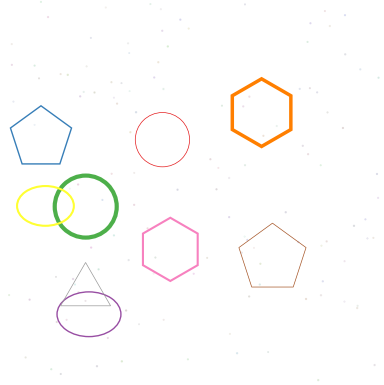[{"shape": "circle", "thickness": 0.5, "radius": 0.35, "center": [0.422, 0.637]}, {"shape": "pentagon", "thickness": 1, "radius": 0.42, "center": [0.106, 0.642]}, {"shape": "circle", "thickness": 3, "radius": 0.4, "center": [0.223, 0.463]}, {"shape": "oval", "thickness": 1, "radius": 0.41, "center": [0.231, 0.184]}, {"shape": "hexagon", "thickness": 2.5, "radius": 0.44, "center": [0.679, 0.707]}, {"shape": "oval", "thickness": 1.5, "radius": 0.37, "center": [0.118, 0.465]}, {"shape": "pentagon", "thickness": 0.5, "radius": 0.46, "center": [0.708, 0.329]}, {"shape": "hexagon", "thickness": 1.5, "radius": 0.41, "center": [0.442, 0.352]}, {"shape": "triangle", "thickness": 0.5, "radius": 0.38, "center": [0.222, 0.243]}]